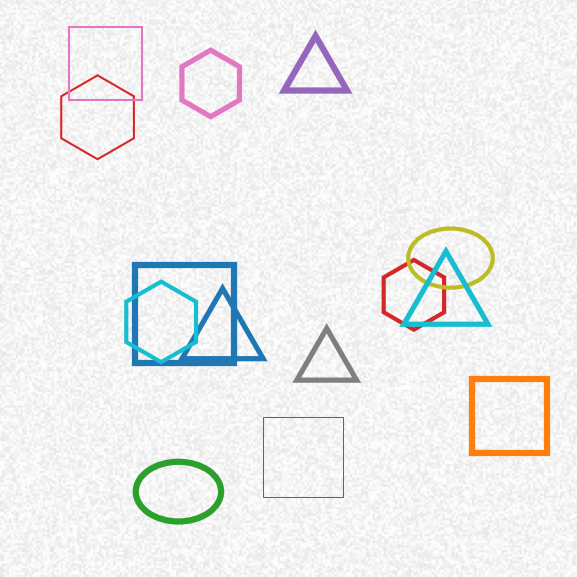[{"shape": "triangle", "thickness": 2.5, "radius": 0.41, "center": [0.385, 0.419]}, {"shape": "square", "thickness": 3, "radius": 0.43, "center": [0.319, 0.456]}, {"shape": "square", "thickness": 3, "radius": 0.32, "center": [0.882, 0.278]}, {"shape": "oval", "thickness": 3, "radius": 0.37, "center": [0.309, 0.148]}, {"shape": "hexagon", "thickness": 2, "radius": 0.3, "center": [0.717, 0.489]}, {"shape": "hexagon", "thickness": 1, "radius": 0.36, "center": [0.169, 0.796]}, {"shape": "triangle", "thickness": 3, "radius": 0.32, "center": [0.546, 0.874]}, {"shape": "square", "thickness": 0.5, "radius": 0.35, "center": [0.525, 0.208]}, {"shape": "hexagon", "thickness": 2.5, "radius": 0.29, "center": [0.365, 0.855]}, {"shape": "square", "thickness": 1, "radius": 0.31, "center": [0.183, 0.889]}, {"shape": "triangle", "thickness": 2.5, "radius": 0.3, "center": [0.566, 0.371]}, {"shape": "oval", "thickness": 2, "radius": 0.37, "center": [0.78, 0.552]}, {"shape": "hexagon", "thickness": 2, "radius": 0.35, "center": [0.279, 0.442]}, {"shape": "triangle", "thickness": 2.5, "radius": 0.42, "center": [0.772, 0.48]}]